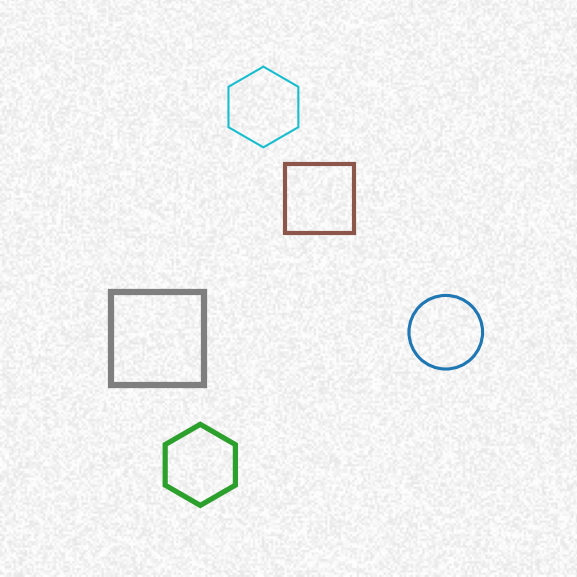[{"shape": "circle", "thickness": 1.5, "radius": 0.32, "center": [0.772, 0.424]}, {"shape": "hexagon", "thickness": 2.5, "radius": 0.35, "center": [0.347, 0.194]}, {"shape": "square", "thickness": 2, "radius": 0.3, "center": [0.553, 0.655]}, {"shape": "square", "thickness": 3, "radius": 0.4, "center": [0.272, 0.413]}, {"shape": "hexagon", "thickness": 1, "radius": 0.35, "center": [0.456, 0.814]}]